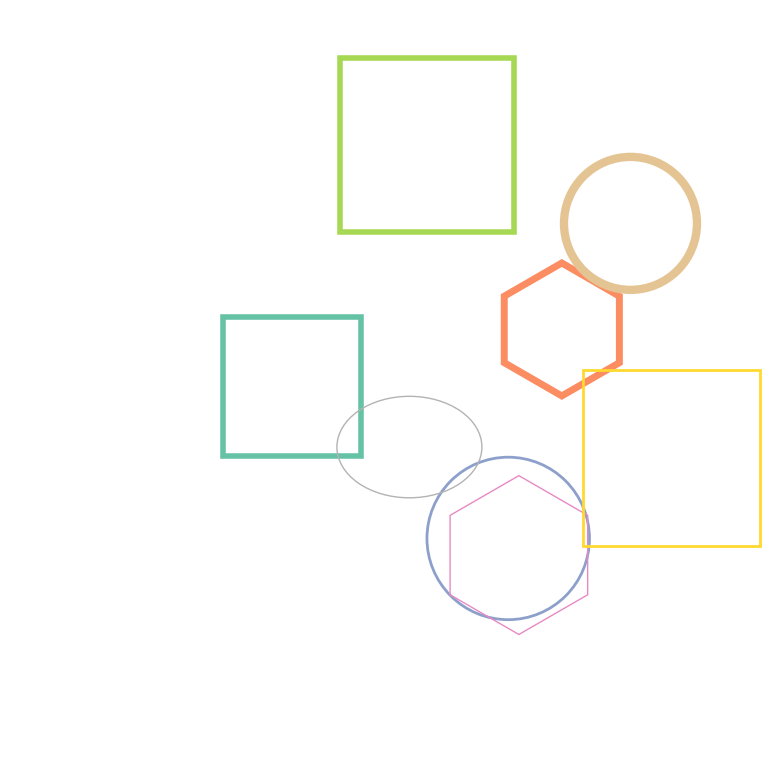[{"shape": "square", "thickness": 2, "radius": 0.45, "center": [0.379, 0.498]}, {"shape": "hexagon", "thickness": 2.5, "radius": 0.43, "center": [0.73, 0.572]}, {"shape": "circle", "thickness": 1, "radius": 0.53, "center": [0.66, 0.301]}, {"shape": "hexagon", "thickness": 0.5, "radius": 0.52, "center": [0.674, 0.279]}, {"shape": "square", "thickness": 2, "radius": 0.57, "center": [0.555, 0.812]}, {"shape": "square", "thickness": 1, "radius": 0.57, "center": [0.872, 0.405]}, {"shape": "circle", "thickness": 3, "radius": 0.43, "center": [0.819, 0.71]}, {"shape": "oval", "thickness": 0.5, "radius": 0.47, "center": [0.532, 0.419]}]